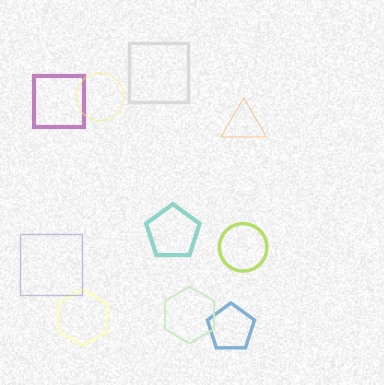[{"shape": "pentagon", "thickness": 3, "radius": 0.37, "center": [0.449, 0.397]}, {"shape": "hexagon", "thickness": 1.5, "radius": 0.37, "center": [0.215, 0.176]}, {"shape": "square", "thickness": 1, "radius": 0.4, "center": [0.133, 0.313]}, {"shape": "pentagon", "thickness": 2.5, "radius": 0.32, "center": [0.6, 0.149]}, {"shape": "triangle", "thickness": 0.5, "radius": 0.34, "center": [0.633, 0.678]}, {"shape": "circle", "thickness": 2.5, "radius": 0.31, "center": [0.632, 0.358]}, {"shape": "square", "thickness": 2.5, "radius": 0.38, "center": [0.412, 0.811]}, {"shape": "square", "thickness": 3, "radius": 0.33, "center": [0.153, 0.736]}, {"shape": "hexagon", "thickness": 1.5, "radius": 0.37, "center": [0.492, 0.182]}, {"shape": "circle", "thickness": 0.5, "radius": 0.31, "center": [0.26, 0.749]}]